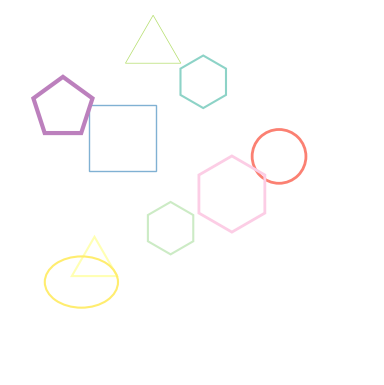[{"shape": "hexagon", "thickness": 1.5, "radius": 0.34, "center": [0.528, 0.788]}, {"shape": "triangle", "thickness": 1.5, "radius": 0.34, "center": [0.245, 0.317]}, {"shape": "circle", "thickness": 2, "radius": 0.35, "center": [0.725, 0.594]}, {"shape": "square", "thickness": 1, "radius": 0.43, "center": [0.318, 0.641]}, {"shape": "triangle", "thickness": 0.5, "radius": 0.42, "center": [0.398, 0.877]}, {"shape": "hexagon", "thickness": 2, "radius": 0.49, "center": [0.602, 0.496]}, {"shape": "pentagon", "thickness": 3, "radius": 0.4, "center": [0.163, 0.72]}, {"shape": "hexagon", "thickness": 1.5, "radius": 0.34, "center": [0.443, 0.407]}, {"shape": "oval", "thickness": 1.5, "radius": 0.48, "center": [0.211, 0.267]}]